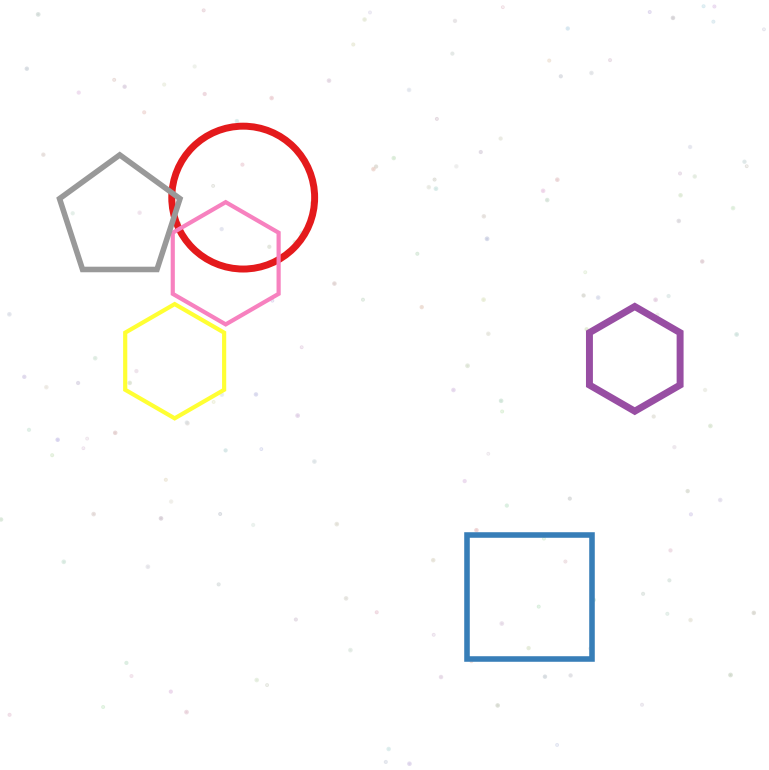[{"shape": "circle", "thickness": 2.5, "radius": 0.46, "center": [0.316, 0.743]}, {"shape": "square", "thickness": 2, "radius": 0.4, "center": [0.688, 0.225]}, {"shape": "hexagon", "thickness": 2.5, "radius": 0.34, "center": [0.824, 0.534]}, {"shape": "hexagon", "thickness": 1.5, "radius": 0.37, "center": [0.227, 0.531]}, {"shape": "hexagon", "thickness": 1.5, "radius": 0.4, "center": [0.293, 0.658]}, {"shape": "pentagon", "thickness": 2, "radius": 0.41, "center": [0.156, 0.717]}]